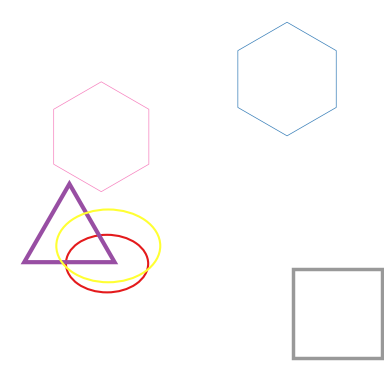[{"shape": "oval", "thickness": 1.5, "radius": 0.53, "center": [0.278, 0.315]}, {"shape": "hexagon", "thickness": 0.5, "radius": 0.74, "center": [0.746, 0.795]}, {"shape": "triangle", "thickness": 3, "radius": 0.68, "center": [0.18, 0.387]}, {"shape": "oval", "thickness": 1.5, "radius": 0.68, "center": [0.281, 0.361]}, {"shape": "hexagon", "thickness": 0.5, "radius": 0.71, "center": [0.263, 0.645]}, {"shape": "square", "thickness": 2.5, "radius": 0.58, "center": [0.877, 0.185]}]